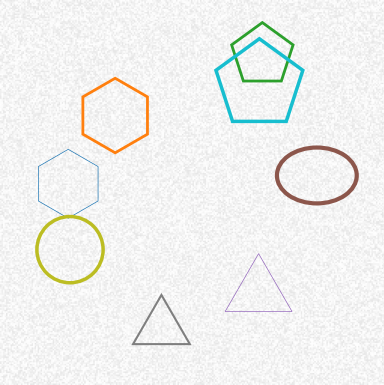[{"shape": "hexagon", "thickness": 0.5, "radius": 0.45, "center": [0.177, 0.523]}, {"shape": "hexagon", "thickness": 2, "radius": 0.48, "center": [0.299, 0.7]}, {"shape": "pentagon", "thickness": 2, "radius": 0.42, "center": [0.681, 0.857]}, {"shape": "triangle", "thickness": 0.5, "radius": 0.5, "center": [0.672, 0.241]}, {"shape": "oval", "thickness": 3, "radius": 0.52, "center": [0.823, 0.544]}, {"shape": "triangle", "thickness": 1.5, "radius": 0.43, "center": [0.419, 0.149]}, {"shape": "circle", "thickness": 2.5, "radius": 0.43, "center": [0.182, 0.352]}, {"shape": "pentagon", "thickness": 2.5, "radius": 0.59, "center": [0.674, 0.781]}]